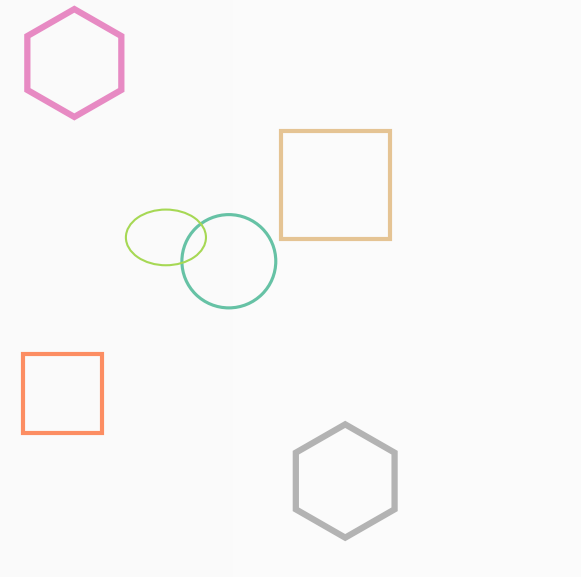[{"shape": "circle", "thickness": 1.5, "radius": 0.4, "center": [0.394, 0.547]}, {"shape": "square", "thickness": 2, "radius": 0.34, "center": [0.108, 0.318]}, {"shape": "hexagon", "thickness": 3, "radius": 0.47, "center": [0.128, 0.89]}, {"shape": "oval", "thickness": 1, "radius": 0.34, "center": [0.285, 0.588]}, {"shape": "square", "thickness": 2, "radius": 0.47, "center": [0.576, 0.678]}, {"shape": "hexagon", "thickness": 3, "radius": 0.49, "center": [0.594, 0.166]}]